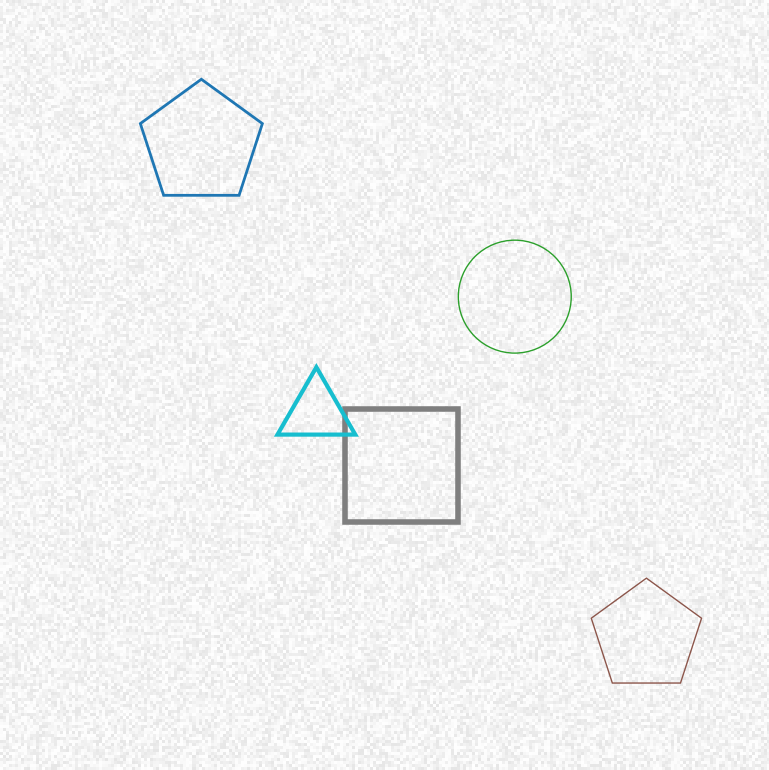[{"shape": "pentagon", "thickness": 1, "radius": 0.42, "center": [0.262, 0.814]}, {"shape": "circle", "thickness": 0.5, "radius": 0.37, "center": [0.669, 0.615]}, {"shape": "pentagon", "thickness": 0.5, "radius": 0.38, "center": [0.839, 0.174]}, {"shape": "square", "thickness": 2, "radius": 0.37, "center": [0.521, 0.396]}, {"shape": "triangle", "thickness": 1.5, "radius": 0.29, "center": [0.411, 0.465]}]